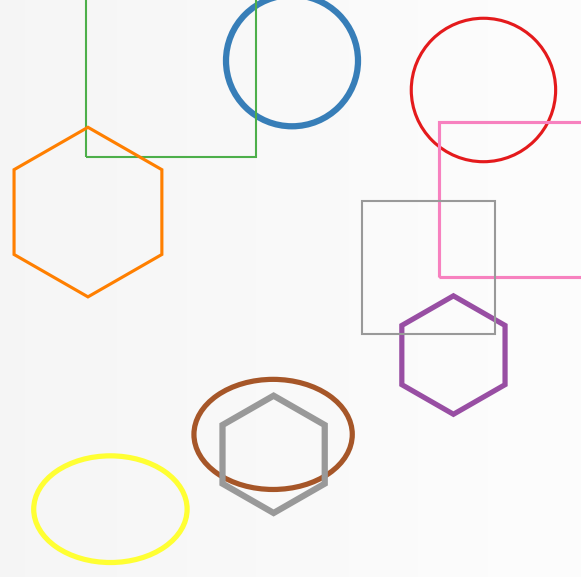[{"shape": "circle", "thickness": 1.5, "radius": 0.62, "center": [0.832, 0.843]}, {"shape": "circle", "thickness": 3, "radius": 0.57, "center": [0.502, 0.894]}, {"shape": "square", "thickness": 1, "radius": 0.73, "center": [0.294, 0.873]}, {"shape": "hexagon", "thickness": 2.5, "radius": 0.51, "center": [0.78, 0.384]}, {"shape": "hexagon", "thickness": 1.5, "radius": 0.73, "center": [0.151, 0.632]}, {"shape": "oval", "thickness": 2.5, "radius": 0.66, "center": [0.19, 0.117]}, {"shape": "oval", "thickness": 2.5, "radius": 0.68, "center": [0.47, 0.247]}, {"shape": "square", "thickness": 1.5, "radius": 0.67, "center": [0.889, 0.654]}, {"shape": "square", "thickness": 1, "radius": 0.57, "center": [0.737, 0.536]}, {"shape": "hexagon", "thickness": 3, "radius": 0.51, "center": [0.471, 0.212]}]